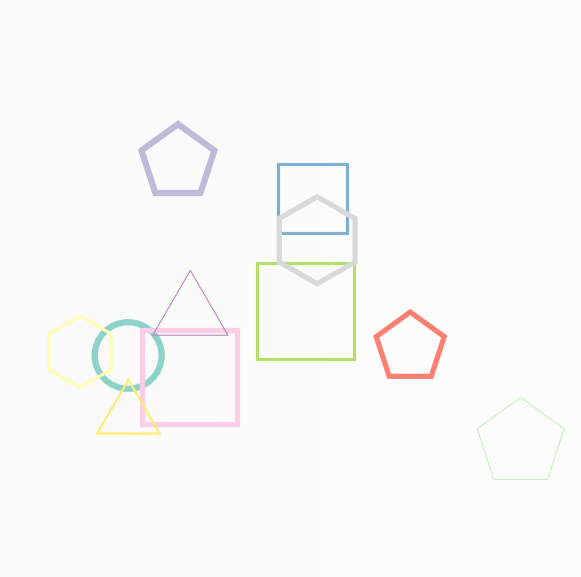[{"shape": "circle", "thickness": 3, "radius": 0.29, "center": [0.22, 0.384]}, {"shape": "hexagon", "thickness": 1.5, "radius": 0.31, "center": [0.138, 0.39]}, {"shape": "pentagon", "thickness": 3, "radius": 0.33, "center": [0.306, 0.718]}, {"shape": "pentagon", "thickness": 2.5, "radius": 0.31, "center": [0.706, 0.397]}, {"shape": "square", "thickness": 1.5, "radius": 0.3, "center": [0.538, 0.655]}, {"shape": "square", "thickness": 1.5, "radius": 0.42, "center": [0.525, 0.461]}, {"shape": "square", "thickness": 2.5, "radius": 0.41, "center": [0.325, 0.346]}, {"shape": "hexagon", "thickness": 2.5, "radius": 0.38, "center": [0.546, 0.583]}, {"shape": "triangle", "thickness": 0.5, "radius": 0.37, "center": [0.327, 0.456]}, {"shape": "pentagon", "thickness": 0.5, "radius": 0.39, "center": [0.896, 0.232]}, {"shape": "triangle", "thickness": 1, "radius": 0.31, "center": [0.221, 0.279]}]